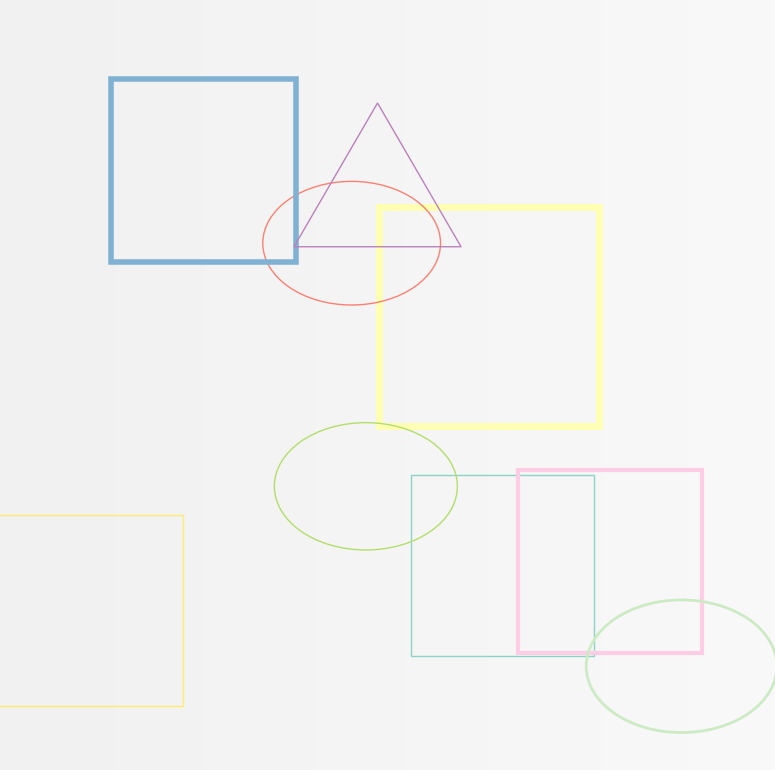[{"shape": "square", "thickness": 0.5, "radius": 0.59, "center": [0.648, 0.266]}, {"shape": "square", "thickness": 2.5, "radius": 0.71, "center": [0.63, 0.589]}, {"shape": "oval", "thickness": 0.5, "radius": 0.57, "center": [0.454, 0.684]}, {"shape": "square", "thickness": 2, "radius": 0.6, "center": [0.263, 0.778]}, {"shape": "oval", "thickness": 0.5, "radius": 0.59, "center": [0.472, 0.368]}, {"shape": "square", "thickness": 1.5, "radius": 0.6, "center": [0.787, 0.271]}, {"shape": "triangle", "thickness": 0.5, "radius": 0.62, "center": [0.487, 0.742]}, {"shape": "oval", "thickness": 1, "radius": 0.62, "center": [0.879, 0.135]}, {"shape": "square", "thickness": 0.5, "radius": 0.62, "center": [0.112, 0.207]}]